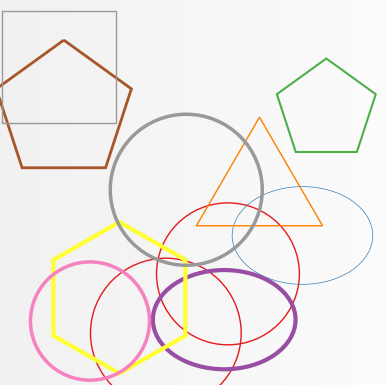[{"shape": "circle", "thickness": 1, "radius": 0.92, "center": [0.588, 0.289]}, {"shape": "circle", "thickness": 1, "radius": 0.97, "center": [0.428, 0.135]}, {"shape": "oval", "thickness": 0.5, "radius": 0.91, "center": [0.781, 0.388]}, {"shape": "pentagon", "thickness": 1.5, "radius": 0.67, "center": [0.842, 0.714]}, {"shape": "oval", "thickness": 3, "radius": 0.92, "center": [0.579, 0.17]}, {"shape": "triangle", "thickness": 1, "radius": 0.94, "center": [0.67, 0.508]}, {"shape": "hexagon", "thickness": 3, "radius": 0.98, "center": [0.308, 0.227]}, {"shape": "pentagon", "thickness": 2, "radius": 0.92, "center": [0.165, 0.713]}, {"shape": "circle", "thickness": 2.5, "radius": 0.77, "center": [0.232, 0.166]}, {"shape": "square", "thickness": 1, "radius": 0.73, "center": [0.152, 0.826]}, {"shape": "circle", "thickness": 2.5, "radius": 0.98, "center": [0.481, 0.507]}]